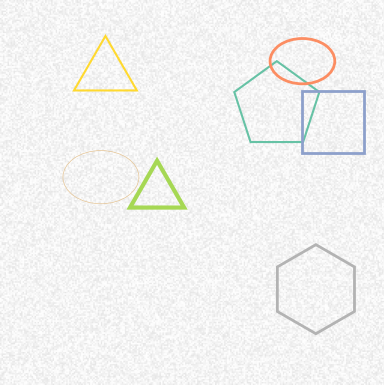[{"shape": "pentagon", "thickness": 1.5, "radius": 0.58, "center": [0.719, 0.725]}, {"shape": "oval", "thickness": 2, "radius": 0.42, "center": [0.785, 0.841]}, {"shape": "square", "thickness": 2, "radius": 0.4, "center": [0.864, 0.682]}, {"shape": "triangle", "thickness": 3, "radius": 0.41, "center": [0.408, 0.501]}, {"shape": "triangle", "thickness": 1.5, "radius": 0.47, "center": [0.274, 0.812]}, {"shape": "oval", "thickness": 0.5, "radius": 0.49, "center": [0.262, 0.54]}, {"shape": "hexagon", "thickness": 2, "radius": 0.58, "center": [0.821, 0.249]}]